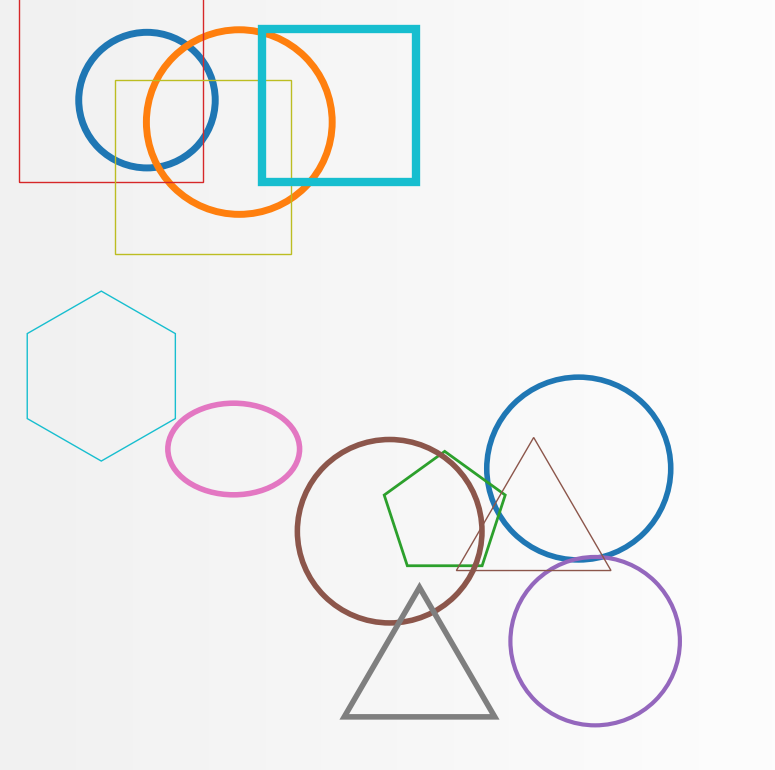[{"shape": "circle", "thickness": 2.5, "radius": 0.44, "center": [0.19, 0.87]}, {"shape": "circle", "thickness": 2, "radius": 0.59, "center": [0.747, 0.392]}, {"shape": "circle", "thickness": 2.5, "radius": 0.6, "center": [0.309, 0.841]}, {"shape": "pentagon", "thickness": 1, "radius": 0.41, "center": [0.574, 0.332]}, {"shape": "square", "thickness": 0.5, "radius": 0.6, "center": [0.143, 0.883]}, {"shape": "circle", "thickness": 1.5, "radius": 0.55, "center": [0.768, 0.167]}, {"shape": "triangle", "thickness": 0.5, "radius": 0.58, "center": [0.689, 0.317]}, {"shape": "circle", "thickness": 2, "radius": 0.6, "center": [0.503, 0.31]}, {"shape": "oval", "thickness": 2, "radius": 0.42, "center": [0.302, 0.417]}, {"shape": "triangle", "thickness": 2, "radius": 0.56, "center": [0.541, 0.125]}, {"shape": "square", "thickness": 0.5, "radius": 0.57, "center": [0.262, 0.783]}, {"shape": "square", "thickness": 3, "radius": 0.5, "center": [0.437, 0.863]}, {"shape": "hexagon", "thickness": 0.5, "radius": 0.55, "center": [0.131, 0.512]}]